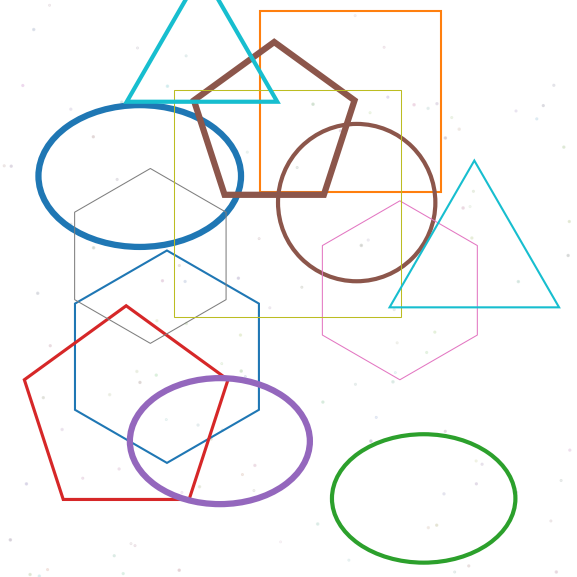[{"shape": "oval", "thickness": 3, "radius": 0.88, "center": [0.242, 0.694]}, {"shape": "hexagon", "thickness": 1, "radius": 0.92, "center": [0.289, 0.381]}, {"shape": "square", "thickness": 1, "radius": 0.79, "center": [0.607, 0.823]}, {"shape": "oval", "thickness": 2, "radius": 0.79, "center": [0.734, 0.136]}, {"shape": "pentagon", "thickness": 1.5, "radius": 0.93, "center": [0.218, 0.284]}, {"shape": "oval", "thickness": 3, "radius": 0.78, "center": [0.381, 0.235]}, {"shape": "pentagon", "thickness": 3, "radius": 0.73, "center": [0.475, 0.78]}, {"shape": "circle", "thickness": 2, "radius": 0.68, "center": [0.618, 0.648]}, {"shape": "hexagon", "thickness": 0.5, "radius": 0.77, "center": [0.692, 0.496]}, {"shape": "hexagon", "thickness": 0.5, "radius": 0.76, "center": [0.26, 0.556]}, {"shape": "square", "thickness": 0.5, "radius": 0.98, "center": [0.498, 0.647]}, {"shape": "triangle", "thickness": 1, "radius": 0.85, "center": [0.821, 0.552]}, {"shape": "triangle", "thickness": 2, "radius": 0.75, "center": [0.35, 0.898]}]